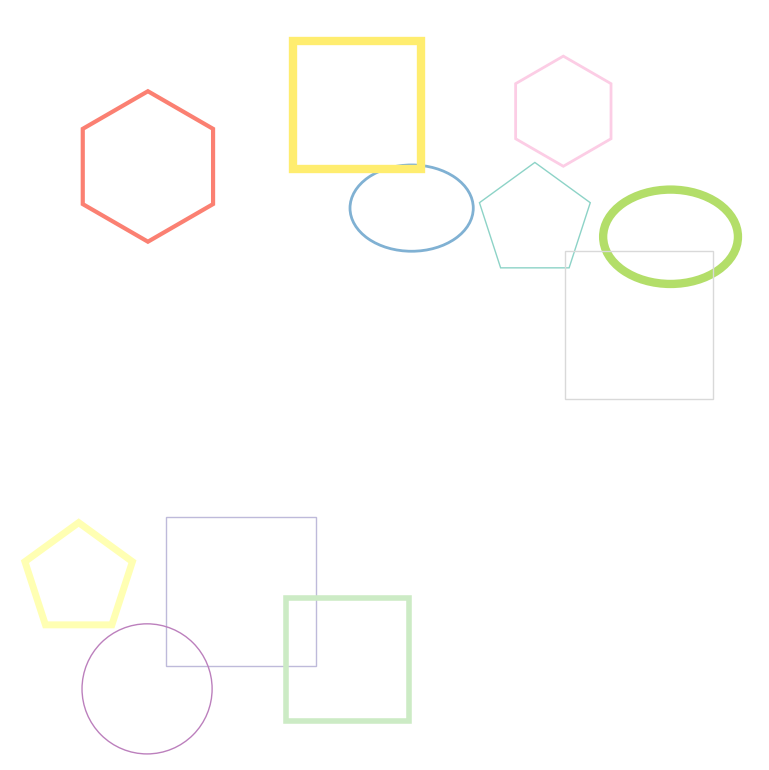[{"shape": "pentagon", "thickness": 0.5, "radius": 0.38, "center": [0.695, 0.713]}, {"shape": "pentagon", "thickness": 2.5, "radius": 0.37, "center": [0.102, 0.248]}, {"shape": "square", "thickness": 0.5, "radius": 0.48, "center": [0.313, 0.232]}, {"shape": "hexagon", "thickness": 1.5, "radius": 0.49, "center": [0.192, 0.784]}, {"shape": "oval", "thickness": 1, "radius": 0.4, "center": [0.535, 0.73]}, {"shape": "oval", "thickness": 3, "radius": 0.44, "center": [0.871, 0.692]}, {"shape": "hexagon", "thickness": 1, "radius": 0.36, "center": [0.732, 0.856]}, {"shape": "square", "thickness": 0.5, "radius": 0.48, "center": [0.83, 0.578]}, {"shape": "circle", "thickness": 0.5, "radius": 0.42, "center": [0.191, 0.105]}, {"shape": "square", "thickness": 2, "radius": 0.4, "center": [0.451, 0.144]}, {"shape": "square", "thickness": 3, "radius": 0.42, "center": [0.463, 0.864]}]